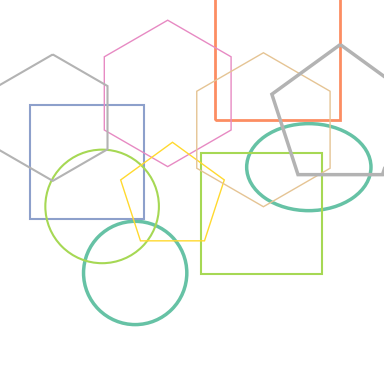[{"shape": "oval", "thickness": 2.5, "radius": 0.81, "center": [0.802, 0.566]}, {"shape": "circle", "thickness": 2.5, "radius": 0.67, "center": [0.351, 0.291]}, {"shape": "square", "thickness": 2, "radius": 0.81, "center": [0.721, 0.849]}, {"shape": "square", "thickness": 1.5, "radius": 0.74, "center": [0.226, 0.579]}, {"shape": "hexagon", "thickness": 1, "radius": 0.95, "center": [0.436, 0.757]}, {"shape": "circle", "thickness": 1.5, "radius": 0.74, "center": [0.265, 0.464]}, {"shape": "square", "thickness": 1.5, "radius": 0.79, "center": [0.68, 0.446]}, {"shape": "pentagon", "thickness": 1, "radius": 0.71, "center": [0.448, 0.489]}, {"shape": "hexagon", "thickness": 1, "radius": 1.0, "center": [0.684, 0.663]}, {"shape": "pentagon", "thickness": 2.5, "radius": 0.93, "center": [0.884, 0.697]}, {"shape": "hexagon", "thickness": 1.5, "radius": 0.82, "center": [0.137, 0.694]}]